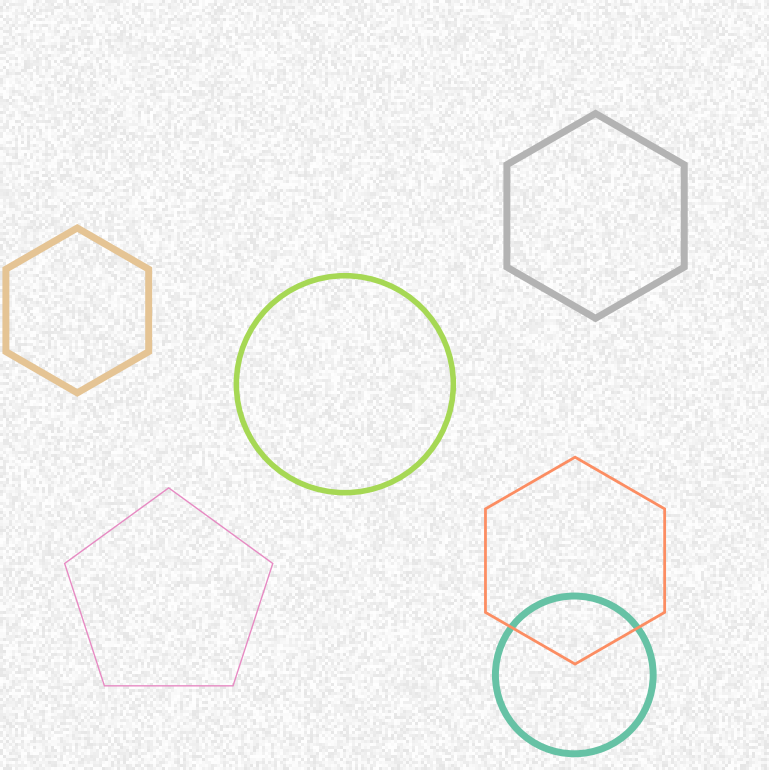[{"shape": "circle", "thickness": 2.5, "radius": 0.51, "center": [0.746, 0.124]}, {"shape": "hexagon", "thickness": 1, "radius": 0.67, "center": [0.747, 0.272]}, {"shape": "pentagon", "thickness": 0.5, "radius": 0.71, "center": [0.219, 0.224]}, {"shape": "circle", "thickness": 2, "radius": 0.7, "center": [0.448, 0.501]}, {"shape": "hexagon", "thickness": 2.5, "radius": 0.54, "center": [0.1, 0.597]}, {"shape": "hexagon", "thickness": 2.5, "radius": 0.66, "center": [0.773, 0.72]}]